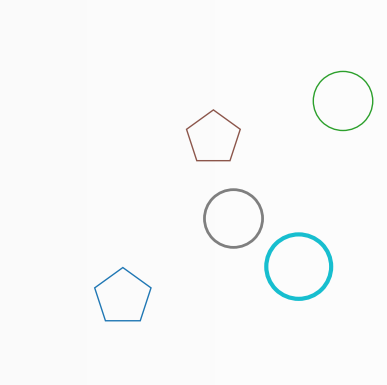[{"shape": "pentagon", "thickness": 1, "radius": 0.38, "center": [0.317, 0.229]}, {"shape": "circle", "thickness": 1, "radius": 0.38, "center": [0.885, 0.738]}, {"shape": "pentagon", "thickness": 1, "radius": 0.36, "center": [0.551, 0.642]}, {"shape": "circle", "thickness": 2, "radius": 0.37, "center": [0.603, 0.432]}, {"shape": "circle", "thickness": 3, "radius": 0.42, "center": [0.771, 0.307]}]